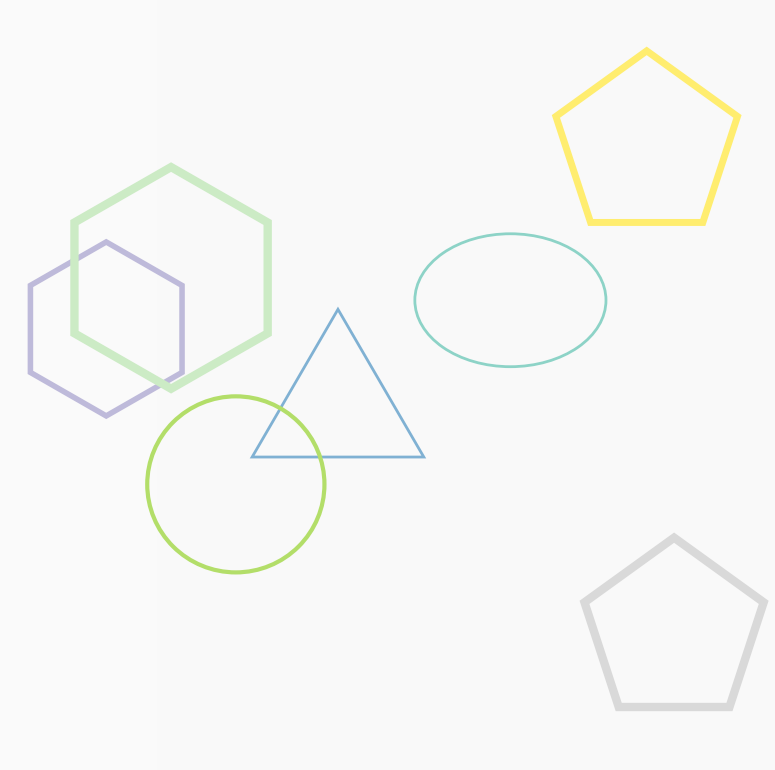[{"shape": "oval", "thickness": 1, "radius": 0.62, "center": [0.659, 0.61]}, {"shape": "hexagon", "thickness": 2, "radius": 0.56, "center": [0.137, 0.573]}, {"shape": "triangle", "thickness": 1, "radius": 0.64, "center": [0.436, 0.47]}, {"shape": "circle", "thickness": 1.5, "radius": 0.57, "center": [0.304, 0.371]}, {"shape": "pentagon", "thickness": 3, "radius": 0.61, "center": [0.87, 0.18]}, {"shape": "hexagon", "thickness": 3, "radius": 0.72, "center": [0.221, 0.639]}, {"shape": "pentagon", "thickness": 2.5, "radius": 0.62, "center": [0.834, 0.811]}]